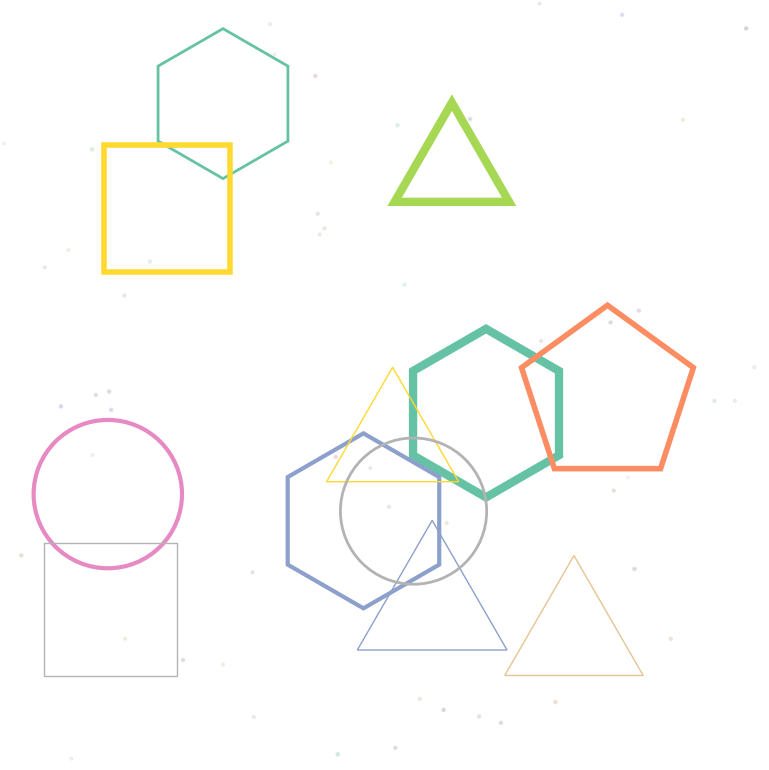[{"shape": "hexagon", "thickness": 1, "radius": 0.49, "center": [0.29, 0.865]}, {"shape": "hexagon", "thickness": 3, "radius": 0.55, "center": [0.631, 0.463]}, {"shape": "pentagon", "thickness": 2, "radius": 0.59, "center": [0.789, 0.486]}, {"shape": "triangle", "thickness": 0.5, "radius": 0.56, "center": [0.561, 0.212]}, {"shape": "hexagon", "thickness": 1.5, "radius": 0.57, "center": [0.472, 0.324]}, {"shape": "circle", "thickness": 1.5, "radius": 0.48, "center": [0.14, 0.358]}, {"shape": "triangle", "thickness": 3, "radius": 0.43, "center": [0.587, 0.781]}, {"shape": "triangle", "thickness": 0.5, "radius": 0.5, "center": [0.51, 0.424]}, {"shape": "square", "thickness": 2, "radius": 0.41, "center": [0.217, 0.73]}, {"shape": "triangle", "thickness": 0.5, "radius": 0.52, "center": [0.745, 0.175]}, {"shape": "circle", "thickness": 1, "radius": 0.47, "center": [0.537, 0.336]}, {"shape": "square", "thickness": 0.5, "radius": 0.43, "center": [0.143, 0.208]}]